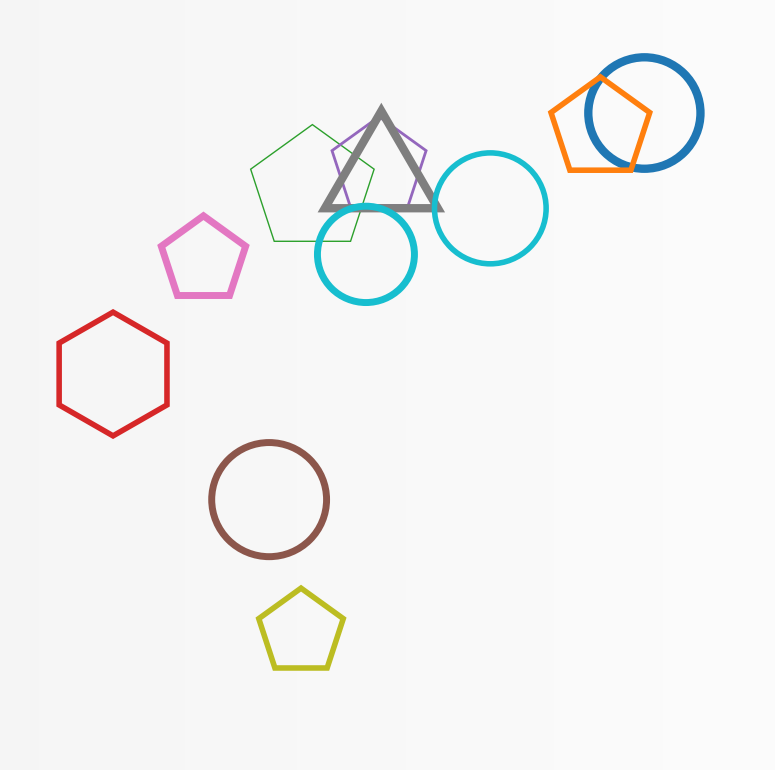[{"shape": "circle", "thickness": 3, "radius": 0.36, "center": [0.831, 0.853]}, {"shape": "pentagon", "thickness": 2, "radius": 0.33, "center": [0.775, 0.833]}, {"shape": "pentagon", "thickness": 0.5, "radius": 0.42, "center": [0.403, 0.754]}, {"shape": "hexagon", "thickness": 2, "radius": 0.4, "center": [0.146, 0.514]}, {"shape": "pentagon", "thickness": 1, "radius": 0.32, "center": [0.489, 0.785]}, {"shape": "circle", "thickness": 2.5, "radius": 0.37, "center": [0.347, 0.351]}, {"shape": "pentagon", "thickness": 2.5, "radius": 0.29, "center": [0.263, 0.663]}, {"shape": "triangle", "thickness": 3, "radius": 0.42, "center": [0.492, 0.772]}, {"shape": "pentagon", "thickness": 2, "radius": 0.29, "center": [0.388, 0.179]}, {"shape": "circle", "thickness": 2.5, "radius": 0.31, "center": [0.472, 0.67]}, {"shape": "circle", "thickness": 2, "radius": 0.36, "center": [0.633, 0.729]}]